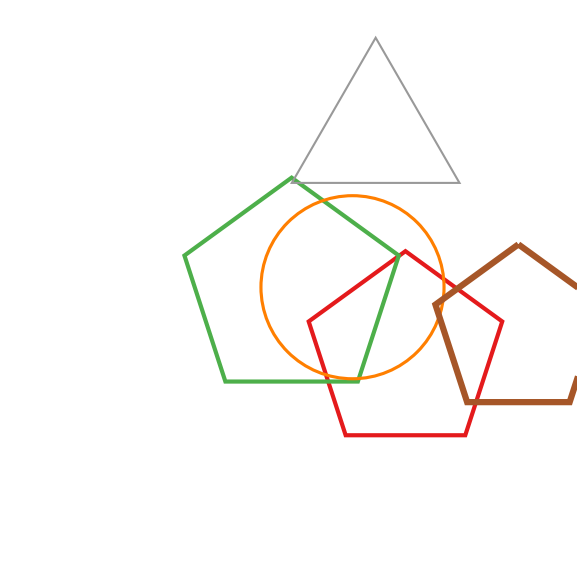[{"shape": "pentagon", "thickness": 2, "radius": 0.88, "center": [0.702, 0.388]}, {"shape": "pentagon", "thickness": 2, "radius": 0.98, "center": [0.505, 0.496]}, {"shape": "circle", "thickness": 1.5, "radius": 0.79, "center": [0.61, 0.502]}, {"shape": "pentagon", "thickness": 3, "radius": 0.76, "center": [0.898, 0.425]}, {"shape": "triangle", "thickness": 1, "radius": 0.84, "center": [0.65, 0.766]}]